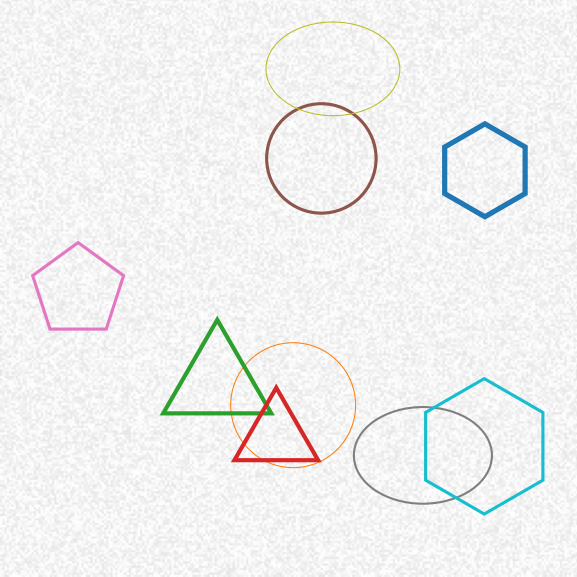[{"shape": "hexagon", "thickness": 2.5, "radius": 0.4, "center": [0.84, 0.704]}, {"shape": "circle", "thickness": 0.5, "radius": 0.54, "center": [0.508, 0.298]}, {"shape": "triangle", "thickness": 2, "radius": 0.54, "center": [0.376, 0.337]}, {"shape": "triangle", "thickness": 2, "radius": 0.42, "center": [0.478, 0.244]}, {"shape": "circle", "thickness": 1.5, "radius": 0.47, "center": [0.556, 0.725]}, {"shape": "pentagon", "thickness": 1.5, "radius": 0.41, "center": [0.135, 0.496]}, {"shape": "oval", "thickness": 1, "radius": 0.6, "center": [0.732, 0.211]}, {"shape": "oval", "thickness": 0.5, "radius": 0.58, "center": [0.576, 0.88]}, {"shape": "hexagon", "thickness": 1.5, "radius": 0.59, "center": [0.839, 0.226]}]